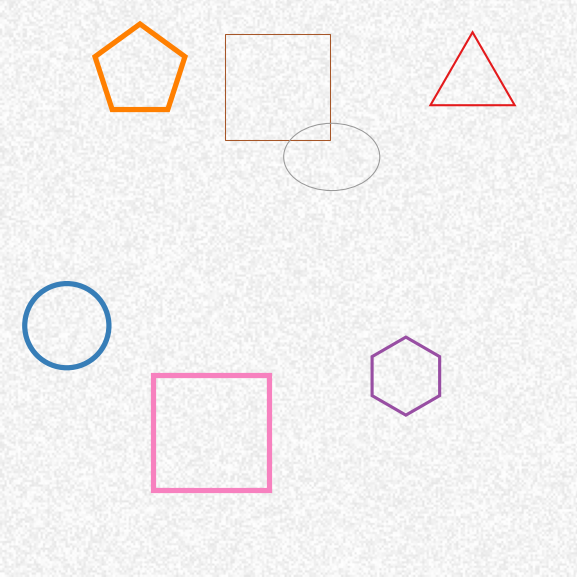[{"shape": "triangle", "thickness": 1, "radius": 0.42, "center": [0.818, 0.859]}, {"shape": "circle", "thickness": 2.5, "radius": 0.36, "center": [0.116, 0.435]}, {"shape": "hexagon", "thickness": 1.5, "radius": 0.34, "center": [0.703, 0.348]}, {"shape": "pentagon", "thickness": 2.5, "radius": 0.41, "center": [0.242, 0.876]}, {"shape": "square", "thickness": 0.5, "radius": 0.46, "center": [0.481, 0.848]}, {"shape": "square", "thickness": 2.5, "radius": 0.5, "center": [0.365, 0.25]}, {"shape": "oval", "thickness": 0.5, "radius": 0.42, "center": [0.574, 0.727]}]